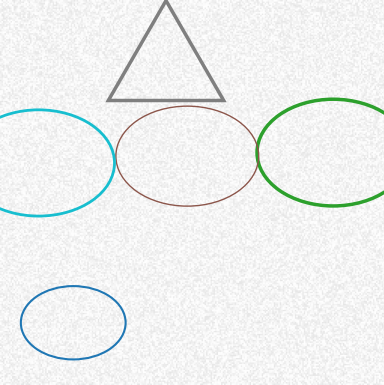[{"shape": "oval", "thickness": 1.5, "radius": 0.68, "center": [0.19, 0.162]}, {"shape": "oval", "thickness": 2.5, "radius": 0.99, "center": [0.866, 0.604]}, {"shape": "oval", "thickness": 1, "radius": 0.93, "center": [0.486, 0.594]}, {"shape": "triangle", "thickness": 2.5, "radius": 0.86, "center": [0.431, 0.825]}, {"shape": "oval", "thickness": 2, "radius": 0.99, "center": [0.1, 0.577]}]